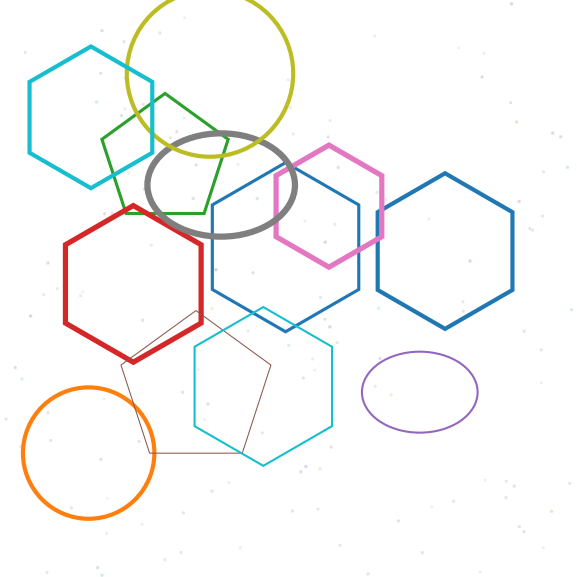[{"shape": "hexagon", "thickness": 1.5, "radius": 0.73, "center": [0.494, 0.571]}, {"shape": "hexagon", "thickness": 2, "radius": 0.67, "center": [0.771, 0.564]}, {"shape": "circle", "thickness": 2, "radius": 0.57, "center": [0.154, 0.215]}, {"shape": "pentagon", "thickness": 1.5, "radius": 0.57, "center": [0.286, 0.722]}, {"shape": "hexagon", "thickness": 2.5, "radius": 0.68, "center": [0.231, 0.508]}, {"shape": "oval", "thickness": 1, "radius": 0.5, "center": [0.727, 0.32]}, {"shape": "pentagon", "thickness": 0.5, "radius": 0.68, "center": [0.339, 0.325]}, {"shape": "hexagon", "thickness": 2.5, "radius": 0.53, "center": [0.57, 0.642]}, {"shape": "oval", "thickness": 3, "radius": 0.64, "center": [0.383, 0.679]}, {"shape": "circle", "thickness": 2, "radius": 0.72, "center": [0.364, 0.872]}, {"shape": "hexagon", "thickness": 2, "radius": 0.61, "center": [0.157, 0.796]}, {"shape": "hexagon", "thickness": 1, "radius": 0.69, "center": [0.456, 0.33]}]